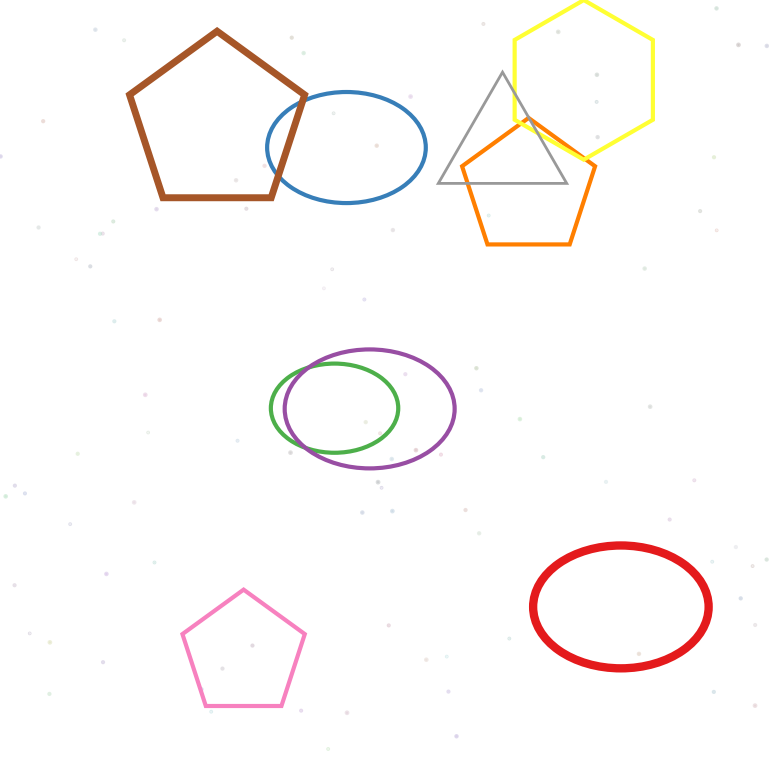[{"shape": "oval", "thickness": 3, "radius": 0.57, "center": [0.806, 0.212]}, {"shape": "oval", "thickness": 1.5, "radius": 0.52, "center": [0.45, 0.808]}, {"shape": "oval", "thickness": 1.5, "radius": 0.41, "center": [0.434, 0.47]}, {"shape": "oval", "thickness": 1.5, "radius": 0.55, "center": [0.48, 0.469]}, {"shape": "pentagon", "thickness": 1.5, "radius": 0.45, "center": [0.686, 0.756]}, {"shape": "hexagon", "thickness": 1.5, "radius": 0.52, "center": [0.758, 0.896]}, {"shape": "pentagon", "thickness": 2.5, "radius": 0.6, "center": [0.282, 0.84]}, {"shape": "pentagon", "thickness": 1.5, "radius": 0.42, "center": [0.316, 0.151]}, {"shape": "triangle", "thickness": 1, "radius": 0.48, "center": [0.653, 0.81]}]